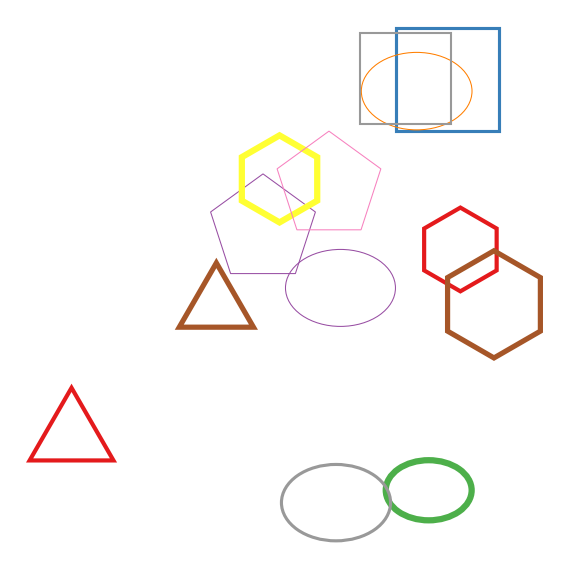[{"shape": "hexagon", "thickness": 2, "radius": 0.36, "center": [0.797, 0.567]}, {"shape": "triangle", "thickness": 2, "radius": 0.42, "center": [0.124, 0.244]}, {"shape": "square", "thickness": 1.5, "radius": 0.45, "center": [0.774, 0.862]}, {"shape": "oval", "thickness": 3, "radius": 0.37, "center": [0.742, 0.15]}, {"shape": "pentagon", "thickness": 0.5, "radius": 0.48, "center": [0.455, 0.603]}, {"shape": "oval", "thickness": 0.5, "radius": 0.48, "center": [0.59, 0.501]}, {"shape": "oval", "thickness": 0.5, "radius": 0.48, "center": [0.722, 0.841]}, {"shape": "hexagon", "thickness": 3, "radius": 0.38, "center": [0.484, 0.689]}, {"shape": "hexagon", "thickness": 2.5, "radius": 0.46, "center": [0.855, 0.472]}, {"shape": "triangle", "thickness": 2.5, "radius": 0.37, "center": [0.375, 0.47]}, {"shape": "pentagon", "thickness": 0.5, "radius": 0.47, "center": [0.57, 0.678]}, {"shape": "square", "thickness": 1, "radius": 0.39, "center": [0.703, 0.863]}, {"shape": "oval", "thickness": 1.5, "radius": 0.47, "center": [0.582, 0.129]}]